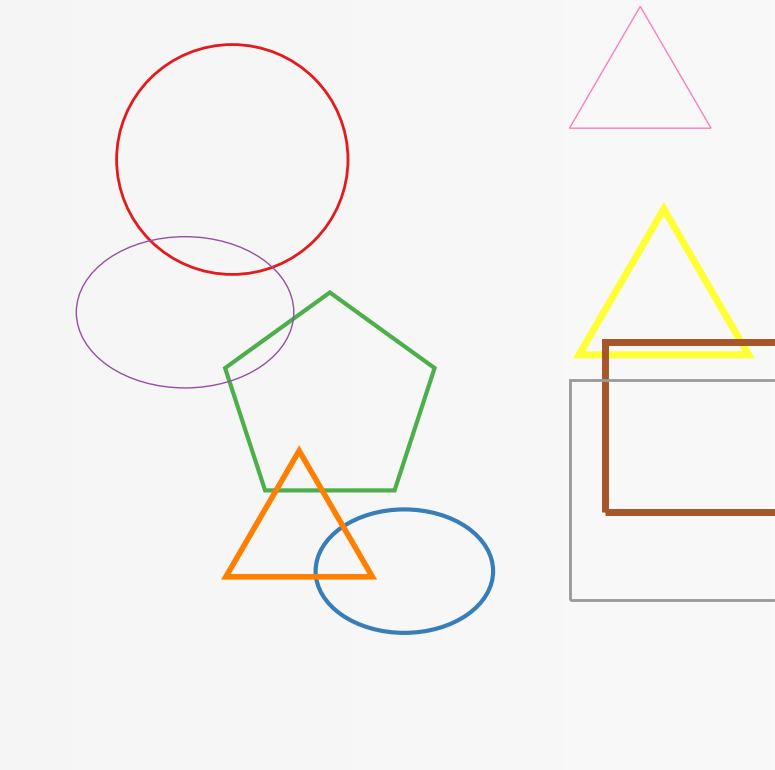[{"shape": "circle", "thickness": 1, "radius": 0.75, "center": [0.3, 0.793]}, {"shape": "oval", "thickness": 1.5, "radius": 0.57, "center": [0.522, 0.258]}, {"shape": "pentagon", "thickness": 1.5, "radius": 0.71, "center": [0.426, 0.478]}, {"shape": "oval", "thickness": 0.5, "radius": 0.7, "center": [0.239, 0.594]}, {"shape": "triangle", "thickness": 2, "radius": 0.55, "center": [0.386, 0.305]}, {"shape": "triangle", "thickness": 2.5, "radius": 0.63, "center": [0.857, 0.602]}, {"shape": "square", "thickness": 2.5, "radius": 0.55, "center": [0.891, 0.446]}, {"shape": "triangle", "thickness": 0.5, "radius": 0.53, "center": [0.826, 0.886]}, {"shape": "square", "thickness": 1, "radius": 0.71, "center": [0.879, 0.364]}]